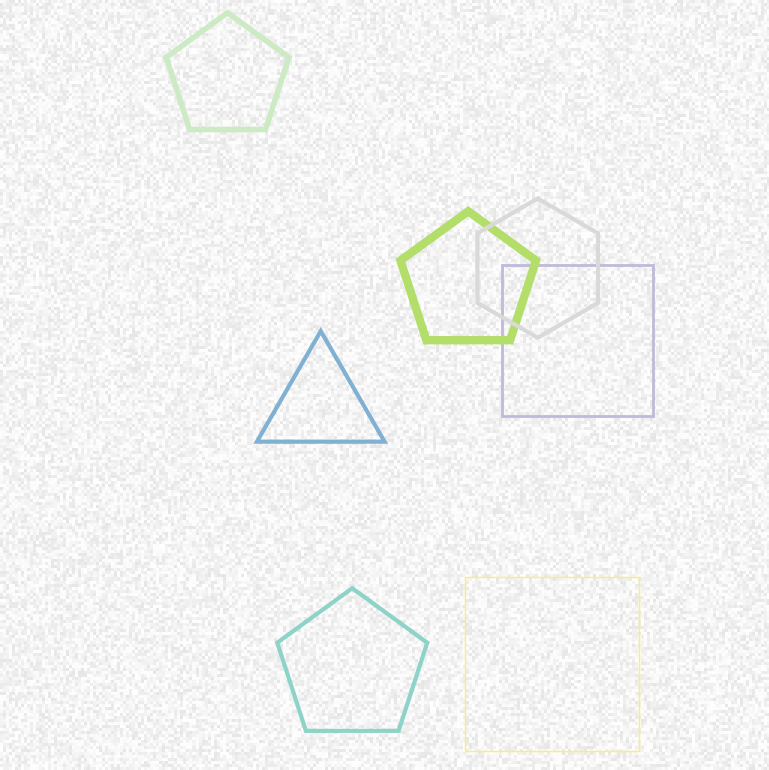[{"shape": "pentagon", "thickness": 1.5, "radius": 0.51, "center": [0.457, 0.134]}, {"shape": "square", "thickness": 1, "radius": 0.49, "center": [0.75, 0.557]}, {"shape": "triangle", "thickness": 1.5, "radius": 0.48, "center": [0.417, 0.474]}, {"shape": "pentagon", "thickness": 3, "radius": 0.46, "center": [0.608, 0.633]}, {"shape": "hexagon", "thickness": 1.5, "radius": 0.45, "center": [0.698, 0.652]}, {"shape": "pentagon", "thickness": 2, "radius": 0.42, "center": [0.296, 0.9]}, {"shape": "square", "thickness": 0.5, "radius": 0.56, "center": [0.717, 0.137]}]